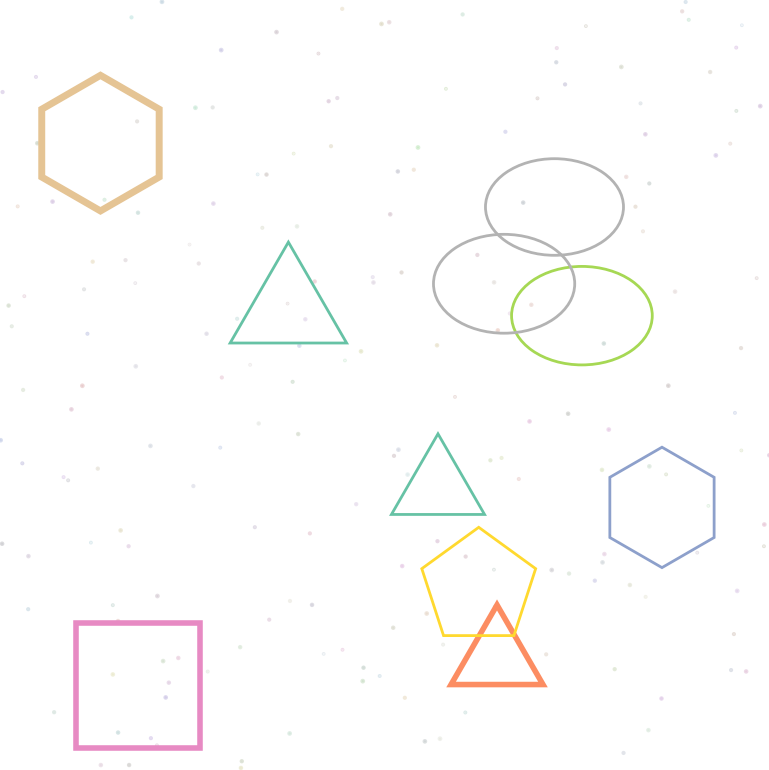[{"shape": "triangle", "thickness": 1, "radius": 0.35, "center": [0.569, 0.367]}, {"shape": "triangle", "thickness": 1, "radius": 0.44, "center": [0.375, 0.598]}, {"shape": "triangle", "thickness": 2, "radius": 0.34, "center": [0.645, 0.145]}, {"shape": "hexagon", "thickness": 1, "radius": 0.39, "center": [0.86, 0.341]}, {"shape": "square", "thickness": 2, "radius": 0.4, "center": [0.179, 0.11]}, {"shape": "oval", "thickness": 1, "radius": 0.46, "center": [0.756, 0.59]}, {"shape": "pentagon", "thickness": 1, "radius": 0.39, "center": [0.622, 0.237]}, {"shape": "hexagon", "thickness": 2.5, "radius": 0.44, "center": [0.13, 0.814]}, {"shape": "oval", "thickness": 1, "radius": 0.45, "center": [0.72, 0.731]}, {"shape": "oval", "thickness": 1, "radius": 0.46, "center": [0.655, 0.631]}]